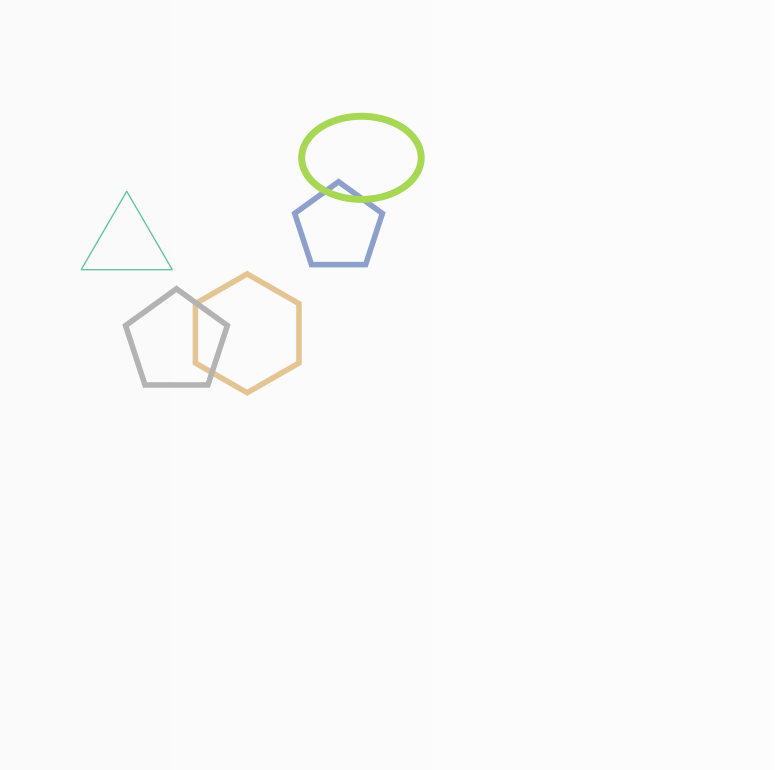[{"shape": "triangle", "thickness": 0.5, "radius": 0.34, "center": [0.164, 0.684]}, {"shape": "pentagon", "thickness": 2, "radius": 0.3, "center": [0.437, 0.704]}, {"shape": "oval", "thickness": 2.5, "radius": 0.39, "center": [0.466, 0.795]}, {"shape": "hexagon", "thickness": 2, "radius": 0.39, "center": [0.319, 0.567]}, {"shape": "pentagon", "thickness": 2, "radius": 0.35, "center": [0.228, 0.556]}]